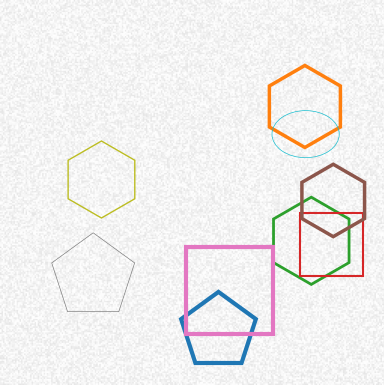[{"shape": "pentagon", "thickness": 3, "radius": 0.51, "center": [0.567, 0.14]}, {"shape": "hexagon", "thickness": 2.5, "radius": 0.53, "center": [0.792, 0.723]}, {"shape": "hexagon", "thickness": 2, "radius": 0.57, "center": [0.809, 0.375]}, {"shape": "square", "thickness": 1.5, "radius": 0.41, "center": [0.861, 0.365]}, {"shape": "hexagon", "thickness": 2.5, "radius": 0.47, "center": [0.866, 0.479]}, {"shape": "square", "thickness": 3, "radius": 0.56, "center": [0.597, 0.246]}, {"shape": "pentagon", "thickness": 0.5, "radius": 0.57, "center": [0.242, 0.282]}, {"shape": "hexagon", "thickness": 1, "radius": 0.5, "center": [0.264, 0.534]}, {"shape": "oval", "thickness": 0.5, "radius": 0.44, "center": [0.794, 0.652]}]